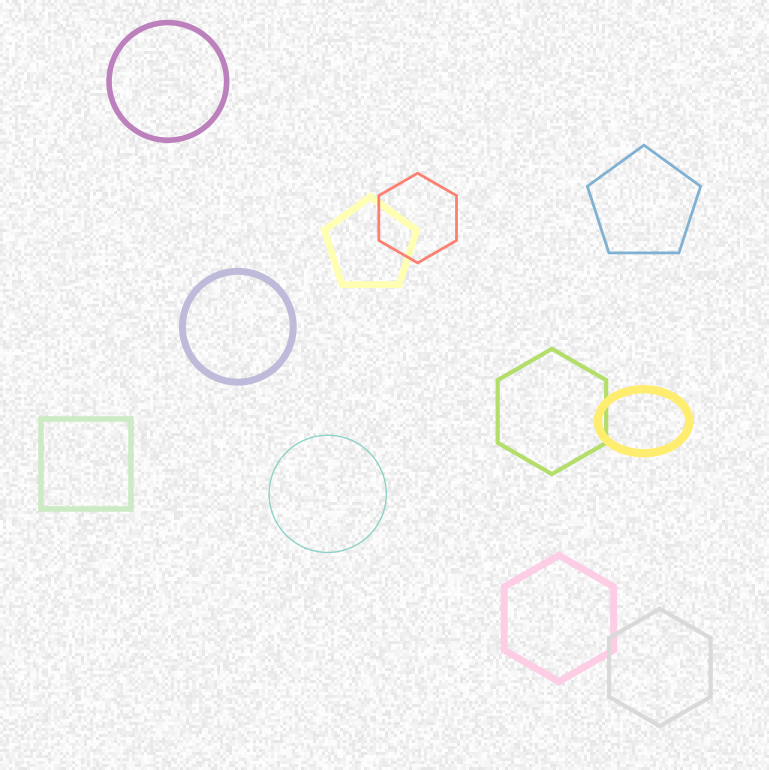[{"shape": "circle", "thickness": 0.5, "radius": 0.38, "center": [0.426, 0.359]}, {"shape": "pentagon", "thickness": 2.5, "radius": 0.32, "center": [0.481, 0.681]}, {"shape": "circle", "thickness": 2.5, "radius": 0.36, "center": [0.309, 0.576]}, {"shape": "hexagon", "thickness": 1, "radius": 0.29, "center": [0.542, 0.717]}, {"shape": "pentagon", "thickness": 1, "radius": 0.39, "center": [0.836, 0.734]}, {"shape": "hexagon", "thickness": 1.5, "radius": 0.41, "center": [0.717, 0.466]}, {"shape": "hexagon", "thickness": 2.5, "radius": 0.41, "center": [0.726, 0.197]}, {"shape": "hexagon", "thickness": 1.5, "radius": 0.38, "center": [0.857, 0.133]}, {"shape": "circle", "thickness": 2, "radius": 0.38, "center": [0.218, 0.894]}, {"shape": "square", "thickness": 2, "radius": 0.29, "center": [0.111, 0.397]}, {"shape": "oval", "thickness": 3, "radius": 0.3, "center": [0.836, 0.453]}]